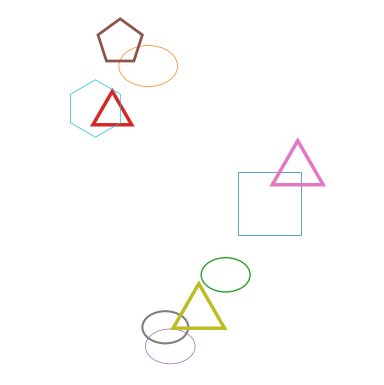[{"shape": "square", "thickness": 0.5, "radius": 0.4, "center": [0.7, 0.471]}, {"shape": "oval", "thickness": 0.5, "radius": 0.38, "center": [0.385, 0.828]}, {"shape": "oval", "thickness": 1, "radius": 0.32, "center": [0.586, 0.286]}, {"shape": "triangle", "thickness": 2.5, "radius": 0.29, "center": [0.292, 0.705]}, {"shape": "oval", "thickness": 0.5, "radius": 0.32, "center": [0.442, 0.1]}, {"shape": "pentagon", "thickness": 2, "radius": 0.3, "center": [0.312, 0.891]}, {"shape": "triangle", "thickness": 2.5, "radius": 0.38, "center": [0.773, 0.558]}, {"shape": "oval", "thickness": 1.5, "radius": 0.3, "center": [0.429, 0.15]}, {"shape": "triangle", "thickness": 2.5, "radius": 0.39, "center": [0.516, 0.186]}, {"shape": "hexagon", "thickness": 0.5, "radius": 0.37, "center": [0.248, 0.718]}]